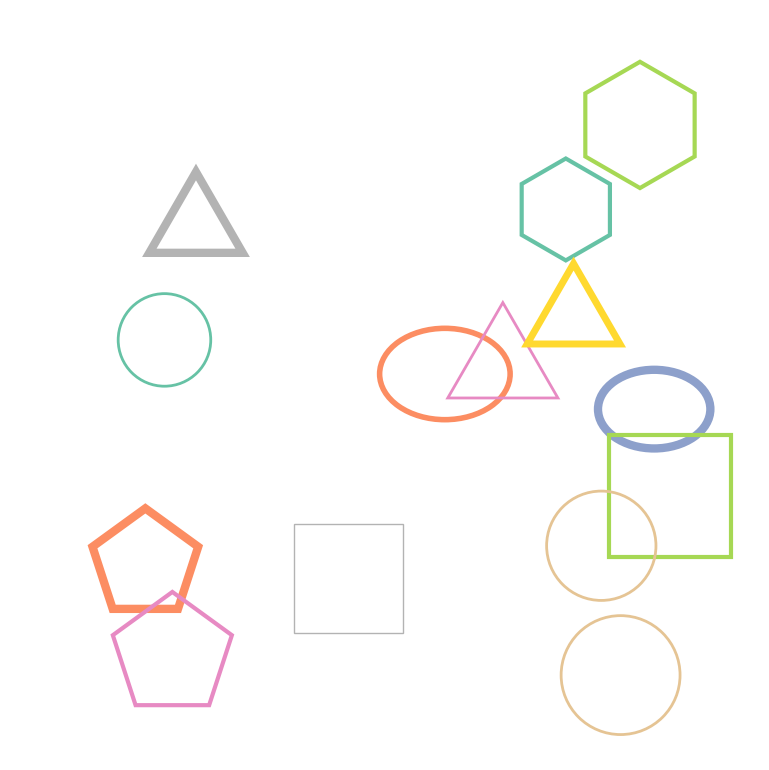[{"shape": "circle", "thickness": 1, "radius": 0.3, "center": [0.214, 0.559]}, {"shape": "hexagon", "thickness": 1.5, "radius": 0.33, "center": [0.735, 0.728]}, {"shape": "pentagon", "thickness": 3, "radius": 0.36, "center": [0.189, 0.268]}, {"shape": "oval", "thickness": 2, "radius": 0.42, "center": [0.578, 0.514]}, {"shape": "oval", "thickness": 3, "radius": 0.36, "center": [0.85, 0.469]}, {"shape": "pentagon", "thickness": 1.5, "radius": 0.41, "center": [0.224, 0.15]}, {"shape": "triangle", "thickness": 1, "radius": 0.41, "center": [0.653, 0.524]}, {"shape": "square", "thickness": 1.5, "radius": 0.4, "center": [0.87, 0.356]}, {"shape": "hexagon", "thickness": 1.5, "radius": 0.41, "center": [0.831, 0.838]}, {"shape": "triangle", "thickness": 2.5, "radius": 0.35, "center": [0.745, 0.588]}, {"shape": "circle", "thickness": 1, "radius": 0.39, "center": [0.806, 0.123]}, {"shape": "circle", "thickness": 1, "radius": 0.36, "center": [0.781, 0.291]}, {"shape": "triangle", "thickness": 3, "radius": 0.35, "center": [0.255, 0.707]}, {"shape": "square", "thickness": 0.5, "radius": 0.35, "center": [0.452, 0.248]}]